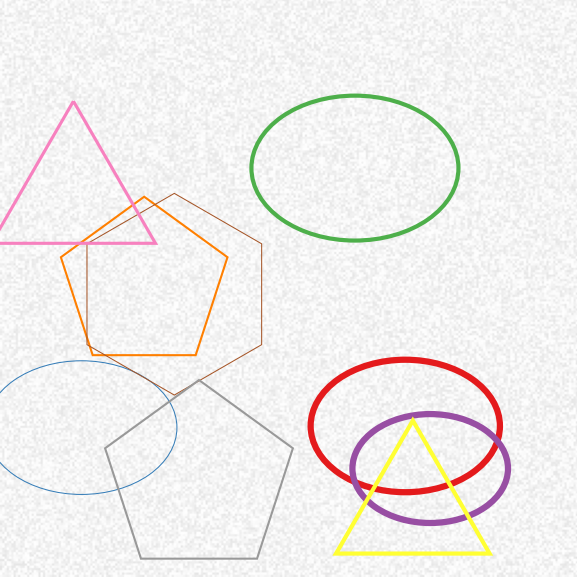[{"shape": "oval", "thickness": 3, "radius": 0.82, "center": [0.702, 0.262]}, {"shape": "oval", "thickness": 0.5, "radius": 0.83, "center": [0.141, 0.259]}, {"shape": "oval", "thickness": 2, "radius": 0.9, "center": [0.615, 0.708]}, {"shape": "oval", "thickness": 3, "radius": 0.67, "center": [0.745, 0.188]}, {"shape": "pentagon", "thickness": 1, "radius": 0.76, "center": [0.25, 0.507]}, {"shape": "triangle", "thickness": 2, "radius": 0.77, "center": [0.715, 0.117]}, {"shape": "hexagon", "thickness": 0.5, "radius": 0.87, "center": [0.302, 0.49]}, {"shape": "triangle", "thickness": 1.5, "radius": 0.82, "center": [0.127, 0.66]}, {"shape": "pentagon", "thickness": 1, "radius": 0.85, "center": [0.345, 0.17]}]